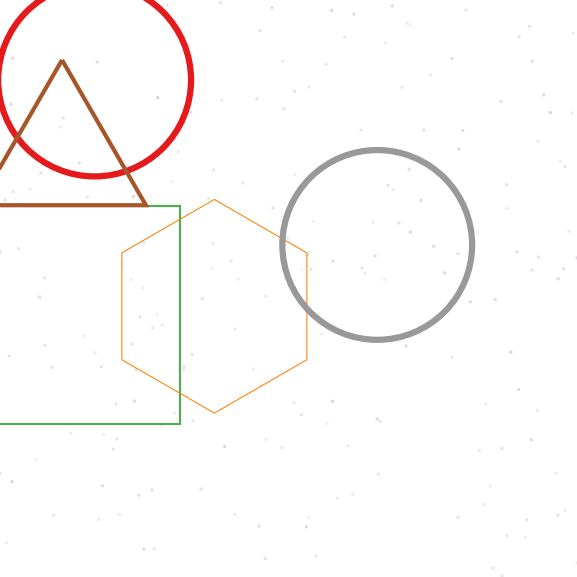[{"shape": "circle", "thickness": 3, "radius": 0.83, "center": [0.164, 0.861]}, {"shape": "square", "thickness": 1, "radius": 0.95, "center": [0.122, 0.454]}, {"shape": "hexagon", "thickness": 0.5, "radius": 0.93, "center": [0.371, 0.469]}, {"shape": "triangle", "thickness": 2, "radius": 0.84, "center": [0.107, 0.728]}, {"shape": "circle", "thickness": 3, "radius": 0.82, "center": [0.653, 0.575]}]